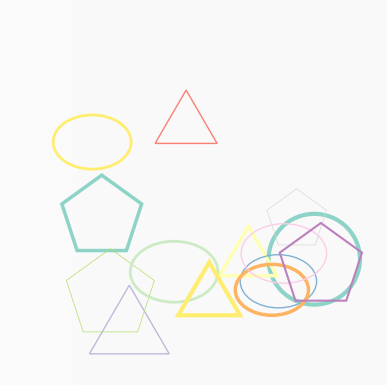[{"shape": "pentagon", "thickness": 2.5, "radius": 0.54, "center": [0.263, 0.437]}, {"shape": "circle", "thickness": 3, "radius": 0.59, "center": [0.811, 0.327]}, {"shape": "triangle", "thickness": 2.5, "radius": 0.43, "center": [0.641, 0.327]}, {"shape": "triangle", "thickness": 1, "radius": 0.59, "center": [0.334, 0.14]}, {"shape": "triangle", "thickness": 1, "radius": 0.46, "center": [0.48, 0.674]}, {"shape": "oval", "thickness": 1, "radius": 0.49, "center": [0.718, 0.269]}, {"shape": "oval", "thickness": 2.5, "radius": 0.47, "center": [0.702, 0.247]}, {"shape": "pentagon", "thickness": 0.5, "radius": 0.6, "center": [0.285, 0.235]}, {"shape": "oval", "thickness": 1, "radius": 0.55, "center": [0.733, 0.342]}, {"shape": "pentagon", "thickness": 0.5, "radius": 0.4, "center": [0.766, 0.429]}, {"shape": "pentagon", "thickness": 1.5, "radius": 0.56, "center": [0.828, 0.309]}, {"shape": "oval", "thickness": 2, "radius": 0.57, "center": [0.449, 0.294]}, {"shape": "oval", "thickness": 2, "radius": 0.5, "center": [0.238, 0.631]}, {"shape": "triangle", "thickness": 3, "radius": 0.46, "center": [0.54, 0.227]}]